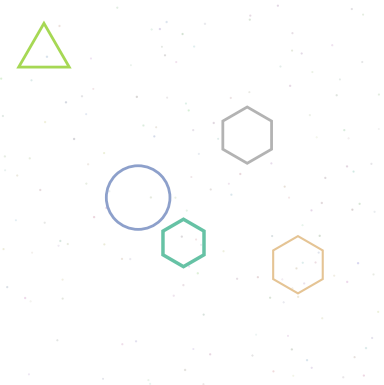[{"shape": "hexagon", "thickness": 2.5, "radius": 0.31, "center": [0.477, 0.369]}, {"shape": "circle", "thickness": 2, "radius": 0.41, "center": [0.359, 0.487]}, {"shape": "triangle", "thickness": 2, "radius": 0.38, "center": [0.114, 0.864]}, {"shape": "hexagon", "thickness": 1.5, "radius": 0.37, "center": [0.774, 0.312]}, {"shape": "hexagon", "thickness": 2, "radius": 0.37, "center": [0.642, 0.649]}]